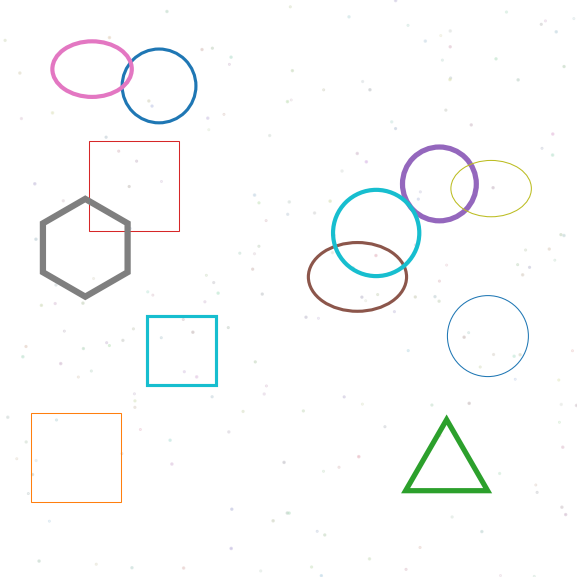[{"shape": "circle", "thickness": 1.5, "radius": 0.32, "center": [0.275, 0.85]}, {"shape": "circle", "thickness": 0.5, "radius": 0.35, "center": [0.845, 0.417]}, {"shape": "square", "thickness": 0.5, "radius": 0.39, "center": [0.132, 0.206]}, {"shape": "triangle", "thickness": 2.5, "radius": 0.41, "center": [0.773, 0.19]}, {"shape": "square", "thickness": 0.5, "radius": 0.39, "center": [0.232, 0.677]}, {"shape": "circle", "thickness": 2.5, "radius": 0.32, "center": [0.761, 0.681]}, {"shape": "oval", "thickness": 1.5, "radius": 0.43, "center": [0.619, 0.52]}, {"shape": "oval", "thickness": 2, "radius": 0.34, "center": [0.159, 0.879]}, {"shape": "hexagon", "thickness": 3, "radius": 0.42, "center": [0.148, 0.57]}, {"shape": "oval", "thickness": 0.5, "radius": 0.35, "center": [0.85, 0.673]}, {"shape": "circle", "thickness": 2, "radius": 0.37, "center": [0.651, 0.596]}, {"shape": "square", "thickness": 1.5, "radius": 0.3, "center": [0.315, 0.392]}]